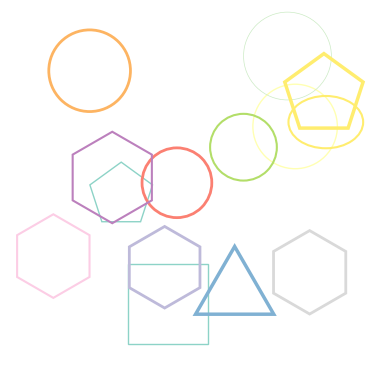[{"shape": "pentagon", "thickness": 1, "radius": 0.43, "center": [0.315, 0.493]}, {"shape": "square", "thickness": 1, "radius": 0.52, "center": [0.437, 0.21]}, {"shape": "circle", "thickness": 1, "radius": 0.55, "center": [0.767, 0.672]}, {"shape": "hexagon", "thickness": 2, "radius": 0.53, "center": [0.428, 0.306]}, {"shape": "circle", "thickness": 2, "radius": 0.45, "center": [0.46, 0.525]}, {"shape": "triangle", "thickness": 2.5, "radius": 0.59, "center": [0.609, 0.242]}, {"shape": "circle", "thickness": 2, "radius": 0.53, "center": [0.233, 0.816]}, {"shape": "circle", "thickness": 1.5, "radius": 0.43, "center": [0.632, 0.618]}, {"shape": "hexagon", "thickness": 1.5, "radius": 0.54, "center": [0.138, 0.335]}, {"shape": "hexagon", "thickness": 2, "radius": 0.54, "center": [0.804, 0.293]}, {"shape": "hexagon", "thickness": 1.5, "radius": 0.59, "center": [0.292, 0.539]}, {"shape": "circle", "thickness": 0.5, "radius": 0.57, "center": [0.747, 0.854]}, {"shape": "pentagon", "thickness": 2.5, "radius": 0.53, "center": [0.841, 0.754]}, {"shape": "oval", "thickness": 1.5, "radius": 0.49, "center": [0.846, 0.683]}]